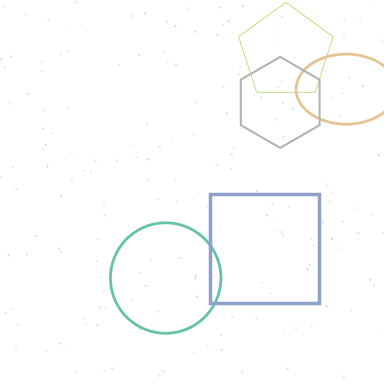[{"shape": "circle", "thickness": 2, "radius": 0.72, "center": [0.43, 0.278]}, {"shape": "square", "thickness": 2.5, "radius": 0.71, "center": [0.686, 0.355]}, {"shape": "pentagon", "thickness": 0.5, "radius": 0.65, "center": [0.743, 0.865]}, {"shape": "oval", "thickness": 2, "radius": 0.65, "center": [0.899, 0.768]}, {"shape": "hexagon", "thickness": 1.5, "radius": 0.59, "center": [0.728, 0.734]}]